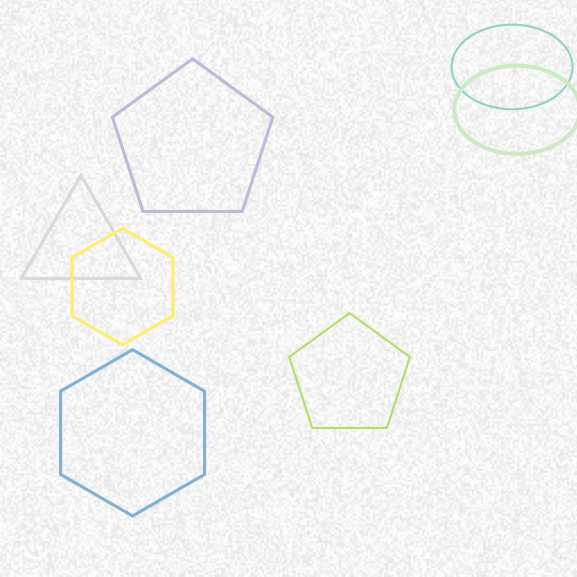[{"shape": "oval", "thickness": 1, "radius": 0.52, "center": [0.887, 0.883]}, {"shape": "pentagon", "thickness": 1.5, "radius": 0.73, "center": [0.334, 0.751]}, {"shape": "hexagon", "thickness": 1.5, "radius": 0.72, "center": [0.23, 0.25]}, {"shape": "pentagon", "thickness": 1, "radius": 0.55, "center": [0.605, 0.347]}, {"shape": "triangle", "thickness": 1.5, "radius": 0.6, "center": [0.14, 0.577]}, {"shape": "oval", "thickness": 2, "radius": 0.54, "center": [0.895, 0.809]}, {"shape": "hexagon", "thickness": 1.5, "radius": 0.5, "center": [0.212, 0.503]}]